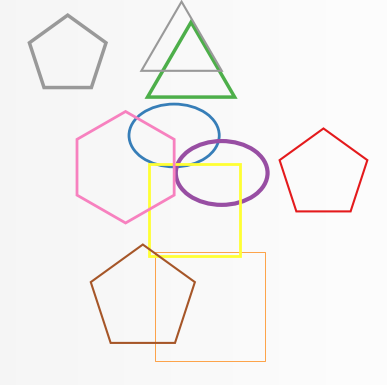[{"shape": "pentagon", "thickness": 1.5, "radius": 0.6, "center": [0.835, 0.547]}, {"shape": "oval", "thickness": 2, "radius": 0.58, "center": [0.449, 0.648]}, {"shape": "triangle", "thickness": 2.5, "radius": 0.65, "center": [0.493, 0.813]}, {"shape": "oval", "thickness": 3, "radius": 0.59, "center": [0.572, 0.551]}, {"shape": "square", "thickness": 0.5, "radius": 0.71, "center": [0.542, 0.203]}, {"shape": "square", "thickness": 2, "radius": 0.59, "center": [0.502, 0.455]}, {"shape": "pentagon", "thickness": 1.5, "radius": 0.71, "center": [0.369, 0.224]}, {"shape": "hexagon", "thickness": 2, "radius": 0.72, "center": [0.324, 0.566]}, {"shape": "pentagon", "thickness": 2.5, "radius": 0.52, "center": [0.175, 0.857]}, {"shape": "triangle", "thickness": 1.5, "radius": 0.6, "center": [0.469, 0.876]}]